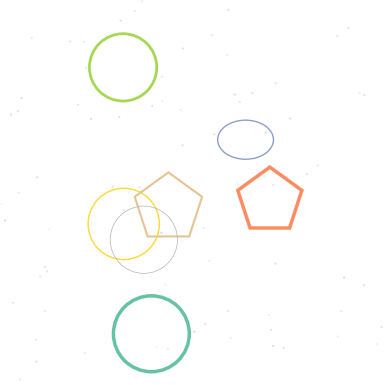[{"shape": "circle", "thickness": 2.5, "radius": 0.49, "center": [0.393, 0.133]}, {"shape": "pentagon", "thickness": 2.5, "radius": 0.44, "center": [0.701, 0.479]}, {"shape": "oval", "thickness": 1, "radius": 0.36, "center": [0.638, 0.637]}, {"shape": "circle", "thickness": 2, "radius": 0.44, "center": [0.32, 0.825]}, {"shape": "circle", "thickness": 1, "radius": 0.46, "center": [0.321, 0.418]}, {"shape": "pentagon", "thickness": 1.5, "radius": 0.46, "center": [0.437, 0.46]}, {"shape": "circle", "thickness": 0.5, "radius": 0.44, "center": [0.374, 0.377]}]